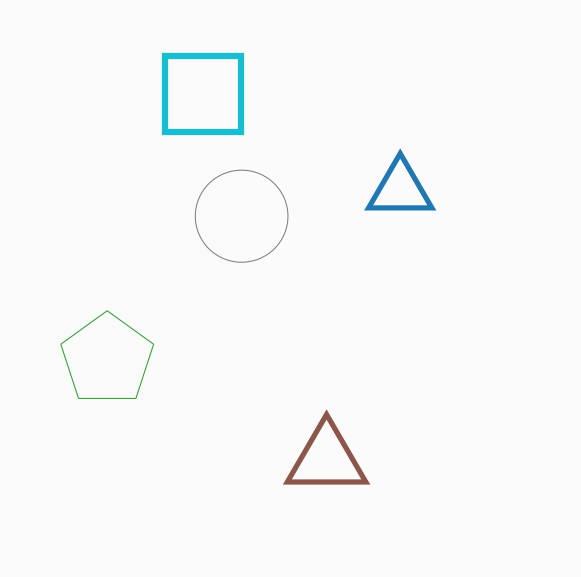[{"shape": "triangle", "thickness": 2.5, "radius": 0.31, "center": [0.689, 0.671]}, {"shape": "pentagon", "thickness": 0.5, "radius": 0.42, "center": [0.184, 0.377]}, {"shape": "triangle", "thickness": 2.5, "radius": 0.39, "center": [0.562, 0.203]}, {"shape": "circle", "thickness": 0.5, "radius": 0.4, "center": [0.416, 0.625]}, {"shape": "square", "thickness": 3, "radius": 0.33, "center": [0.349, 0.837]}]